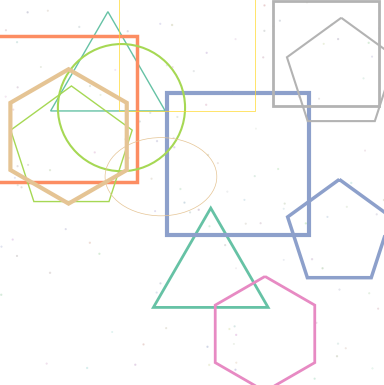[{"shape": "triangle", "thickness": 2, "radius": 0.86, "center": [0.547, 0.288]}, {"shape": "triangle", "thickness": 1, "radius": 0.86, "center": [0.28, 0.798]}, {"shape": "square", "thickness": 2.5, "radius": 0.95, "center": [0.165, 0.717]}, {"shape": "pentagon", "thickness": 2.5, "radius": 0.71, "center": [0.881, 0.393]}, {"shape": "square", "thickness": 3, "radius": 0.92, "center": [0.617, 0.573]}, {"shape": "hexagon", "thickness": 2, "radius": 0.75, "center": [0.688, 0.133]}, {"shape": "circle", "thickness": 1.5, "radius": 0.83, "center": [0.316, 0.72]}, {"shape": "pentagon", "thickness": 1, "radius": 0.83, "center": [0.186, 0.611]}, {"shape": "square", "thickness": 0.5, "radius": 0.88, "center": [0.485, 0.888]}, {"shape": "oval", "thickness": 0.5, "radius": 0.73, "center": [0.418, 0.541]}, {"shape": "hexagon", "thickness": 3, "radius": 0.87, "center": [0.178, 0.646]}, {"shape": "square", "thickness": 2, "radius": 0.68, "center": [0.847, 0.861]}, {"shape": "pentagon", "thickness": 1.5, "radius": 0.74, "center": [0.886, 0.805]}]